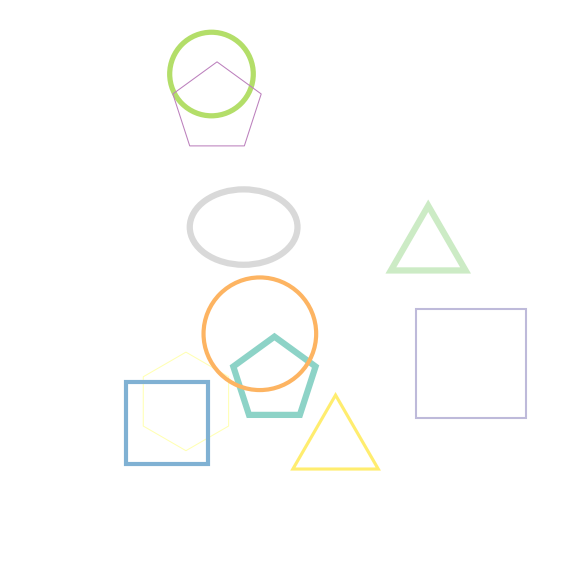[{"shape": "pentagon", "thickness": 3, "radius": 0.37, "center": [0.475, 0.341]}, {"shape": "hexagon", "thickness": 0.5, "radius": 0.43, "center": [0.322, 0.304]}, {"shape": "square", "thickness": 1, "radius": 0.48, "center": [0.816, 0.37]}, {"shape": "square", "thickness": 2, "radius": 0.36, "center": [0.289, 0.267]}, {"shape": "circle", "thickness": 2, "radius": 0.49, "center": [0.45, 0.421]}, {"shape": "circle", "thickness": 2.5, "radius": 0.36, "center": [0.366, 0.871]}, {"shape": "oval", "thickness": 3, "radius": 0.47, "center": [0.422, 0.606]}, {"shape": "pentagon", "thickness": 0.5, "radius": 0.4, "center": [0.376, 0.812]}, {"shape": "triangle", "thickness": 3, "radius": 0.37, "center": [0.742, 0.568]}, {"shape": "triangle", "thickness": 1.5, "radius": 0.43, "center": [0.581, 0.23]}]